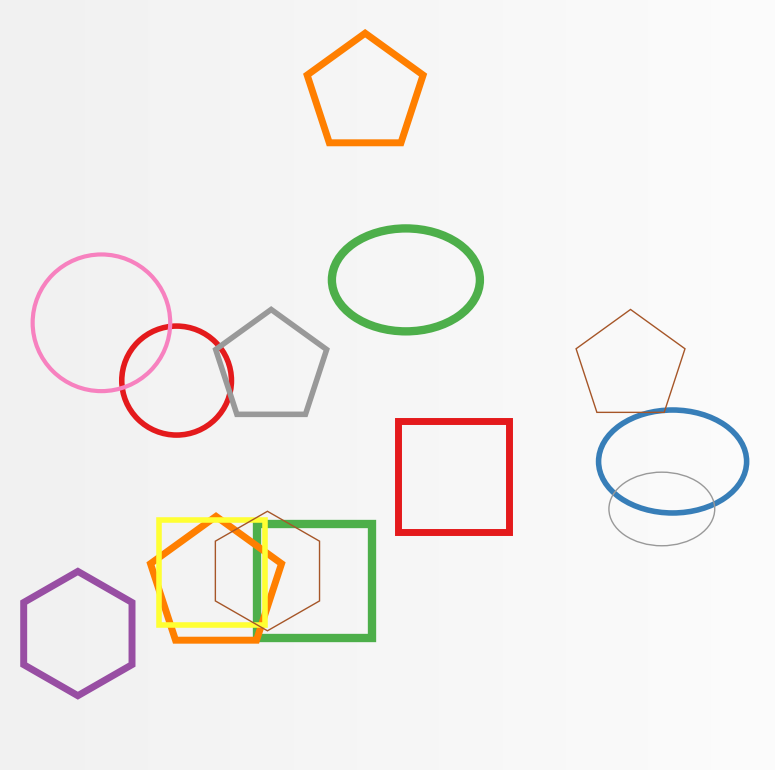[{"shape": "square", "thickness": 2.5, "radius": 0.36, "center": [0.585, 0.381]}, {"shape": "circle", "thickness": 2, "radius": 0.35, "center": [0.228, 0.506]}, {"shape": "oval", "thickness": 2, "radius": 0.48, "center": [0.868, 0.401]}, {"shape": "oval", "thickness": 3, "radius": 0.48, "center": [0.524, 0.637]}, {"shape": "square", "thickness": 3, "radius": 0.37, "center": [0.406, 0.245]}, {"shape": "hexagon", "thickness": 2.5, "radius": 0.4, "center": [0.1, 0.177]}, {"shape": "pentagon", "thickness": 2.5, "radius": 0.44, "center": [0.279, 0.241]}, {"shape": "pentagon", "thickness": 2.5, "radius": 0.39, "center": [0.471, 0.878]}, {"shape": "square", "thickness": 2, "radius": 0.34, "center": [0.273, 0.256]}, {"shape": "hexagon", "thickness": 0.5, "radius": 0.39, "center": [0.345, 0.258]}, {"shape": "pentagon", "thickness": 0.5, "radius": 0.37, "center": [0.814, 0.524]}, {"shape": "circle", "thickness": 1.5, "radius": 0.44, "center": [0.131, 0.581]}, {"shape": "pentagon", "thickness": 2, "radius": 0.38, "center": [0.35, 0.523]}, {"shape": "oval", "thickness": 0.5, "radius": 0.34, "center": [0.854, 0.339]}]